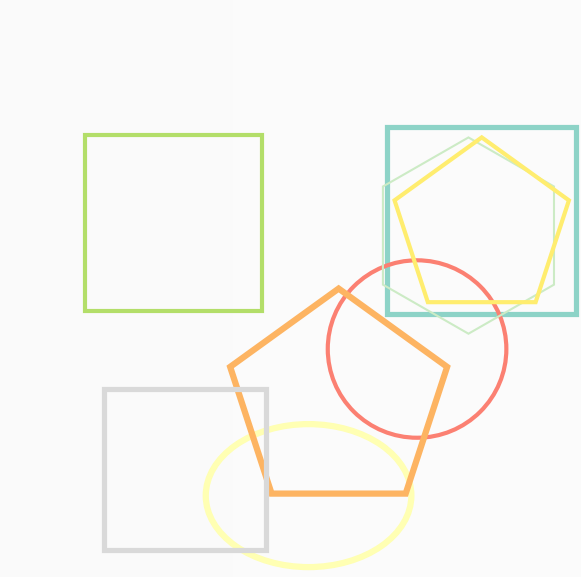[{"shape": "square", "thickness": 2.5, "radius": 0.81, "center": [0.828, 0.618]}, {"shape": "oval", "thickness": 3, "radius": 0.88, "center": [0.531, 0.141]}, {"shape": "circle", "thickness": 2, "radius": 0.77, "center": [0.718, 0.395]}, {"shape": "pentagon", "thickness": 3, "radius": 0.98, "center": [0.583, 0.303]}, {"shape": "square", "thickness": 2, "radius": 0.76, "center": [0.298, 0.613]}, {"shape": "square", "thickness": 2.5, "radius": 0.7, "center": [0.318, 0.186]}, {"shape": "hexagon", "thickness": 1, "radius": 0.85, "center": [0.806, 0.591]}, {"shape": "pentagon", "thickness": 2, "radius": 0.79, "center": [0.829, 0.603]}]